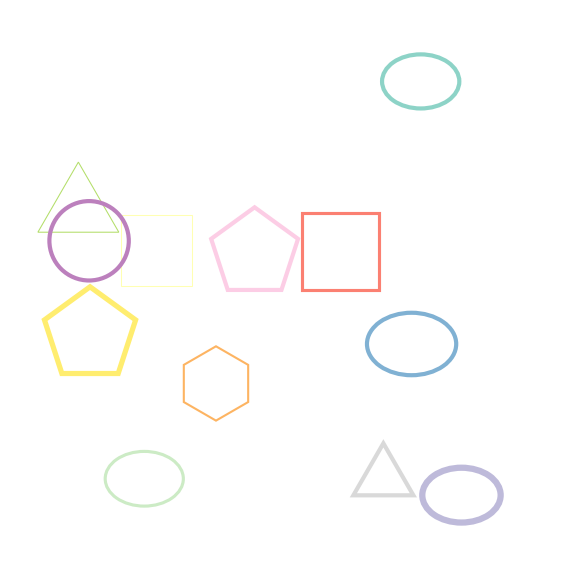[{"shape": "oval", "thickness": 2, "radius": 0.33, "center": [0.728, 0.858]}, {"shape": "square", "thickness": 0.5, "radius": 0.31, "center": [0.27, 0.566]}, {"shape": "oval", "thickness": 3, "radius": 0.34, "center": [0.799, 0.142]}, {"shape": "square", "thickness": 1.5, "radius": 0.34, "center": [0.59, 0.563]}, {"shape": "oval", "thickness": 2, "radius": 0.39, "center": [0.713, 0.403]}, {"shape": "hexagon", "thickness": 1, "radius": 0.32, "center": [0.374, 0.335]}, {"shape": "triangle", "thickness": 0.5, "radius": 0.4, "center": [0.136, 0.638]}, {"shape": "pentagon", "thickness": 2, "radius": 0.4, "center": [0.441, 0.561]}, {"shape": "triangle", "thickness": 2, "radius": 0.3, "center": [0.664, 0.171]}, {"shape": "circle", "thickness": 2, "radius": 0.34, "center": [0.154, 0.582]}, {"shape": "oval", "thickness": 1.5, "radius": 0.34, "center": [0.25, 0.17]}, {"shape": "pentagon", "thickness": 2.5, "radius": 0.41, "center": [0.156, 0.42]}]